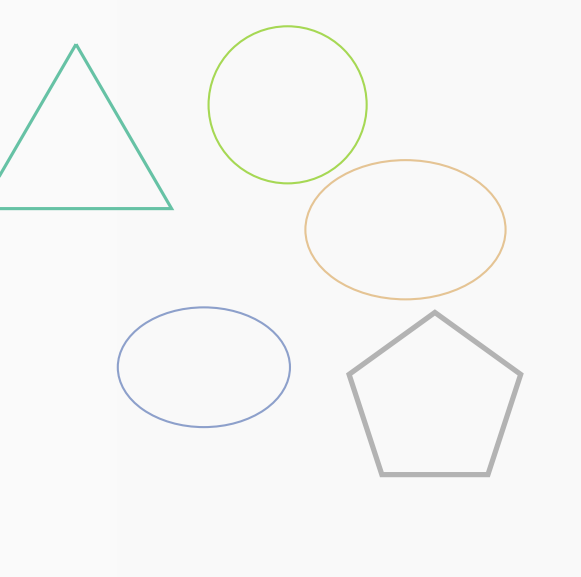[{"shape": "triangle", "thickness": 1.5, "radius": 0.95, "center": [0.131, 0.733]}, {"shape": "oval", "thickness": 1, "radius": 0.74, "center": [0.351, 0.363]}, {"shape": "circle", "thickness": 1, "radius": 0.68, "center": [0.495, 0.818]}, {"shape": "oval", "thickness": 1, "radius": 0.86, "center": [0.698, 0.601]}, {"shape": "pentagon", "thickness": 2.5, "radius": 0.78, "center": [0.748, 0.303]}]